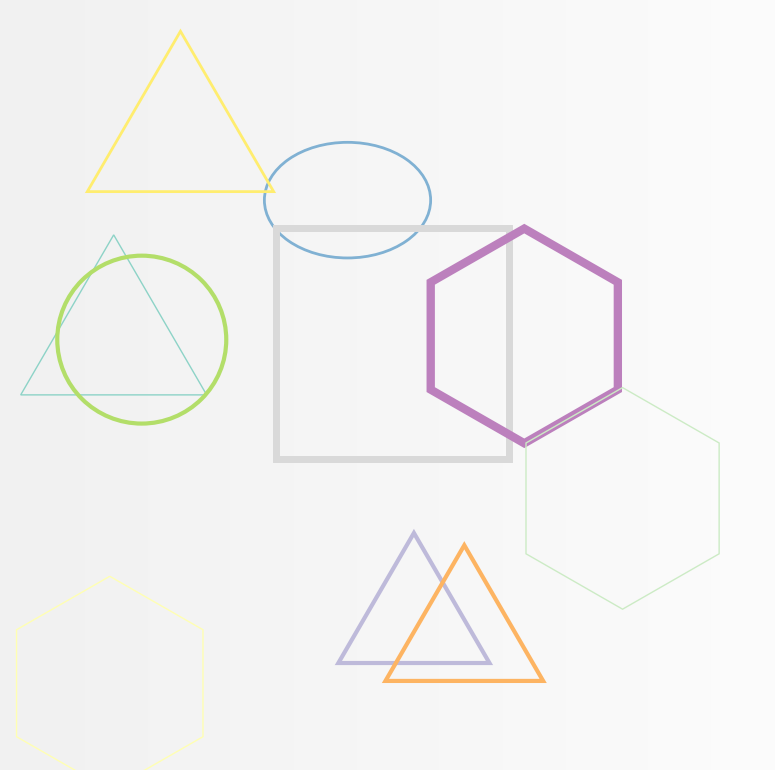[{"shape": "triangle", "thickness": 0.5, "radius": 0.69, "center": [0.147, 0.556]}, {"shape": "hexagon", "thickness": 0.5, "radius": 0.69, "center": [0.142, 0.113]}, {"shape": "triangle", "thickness": 1.5, "radius": 0.56, "center": [0.534, 0.195]}, {"shape": "oval", "thickness": 1, "radius": 0.54, "center": [0.448, 0.74]}, {"shape": "triangle", "thickness": 1.5, "radius": 0.59, "center": [0.599, 0.174]}, {"shape": "circle", "thickness": 1.5, "radius": 0.55, "center": [0.183, 0.559]}, {"shape": "square", "thickness": 2.5, "radius": 0.75, "center": [0.507, 0.554]}, {"shape": "hexagon", "thickness": 3, "radius": 0.7, "center": [0.676, 0.564]}, {"shape": "hexagon", "thickness": 0.5, "radius": 0.72, "center": [0.803, 0.353]}, {"shape": "triangle", "thickness": 1, "radius": 0.69, "center": [0.233, 0.821]}]